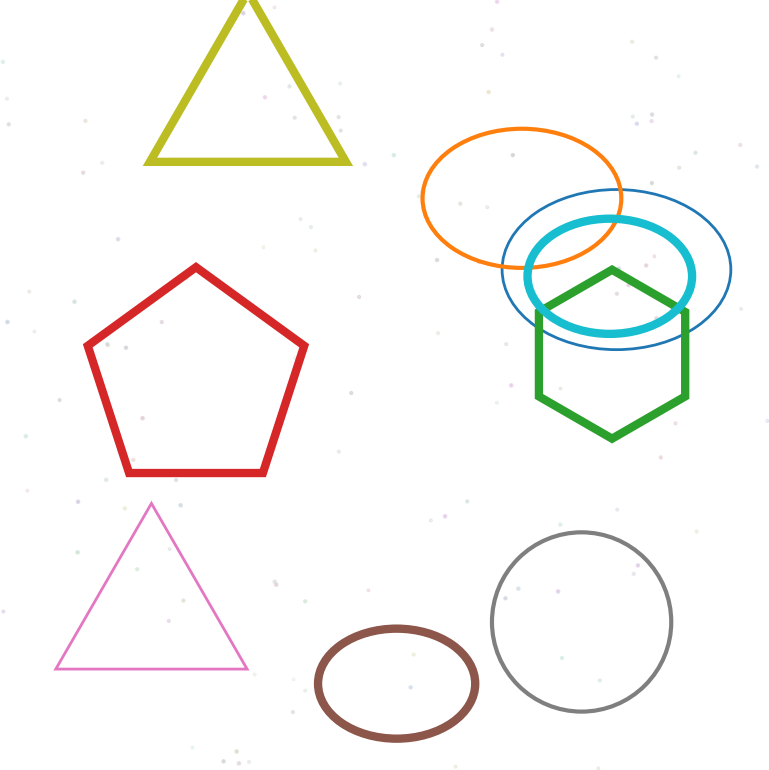[{"shape": "oval", "thickness": 1, "radius": 0.74, "center": [0.801, 0.65]}, {"shape": "oval", "thickness": 1.5, "radius": 0.65, "center": [0.678, 0.742]}, {"shape": "hexagon", "thickness": 3, "radius": 0.55, "center": [0.795, 0.54]}, {"shape": "pentagon", "thickness": 3, "radius": 0.74, "center": [0.255, 0.505]}, {"shape": "oval", "thickness": 3, "radius": 0.51, "center": [0.515, 0.112]}, {"shape": "triangle", "thickness": 1, "radius": 0.72, "center": [0.197, 0.203]}, {"shape": "circle", "thickness": 1.5, "radius": 0.58, "center": [0.755, 0.192]}, {"shape": "triangle", "thickness": 3, "radius": 0.73, "center": [0.322, 0.863]}, {"shape": "oval", "thickness": 3, "radius": 0.53, "center": [0.792, 0.641]}]